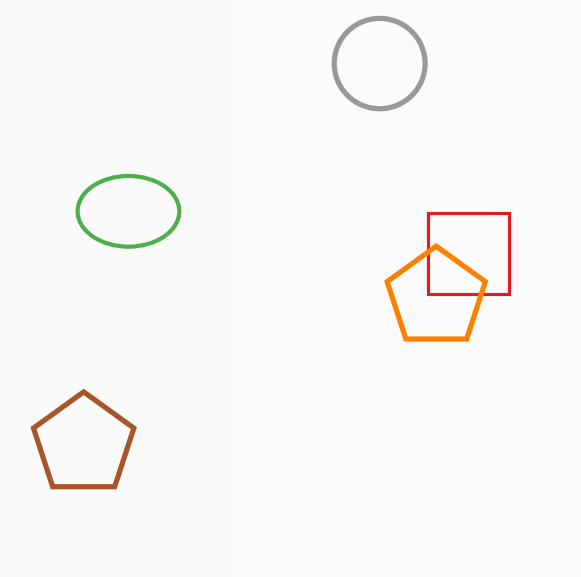[{"shape": "square", "thickness": 1.5, "radius": 0.35, "center": [0.806, 0.56]}, {"shape": "oval", "thickness": 2, "radius": 0.44, "center": [0.221, 0.633]}, {"shape": "pentagon", "thickness": 2.5, "radius": 0.44, "center": [0.751, 0.484]}, {"shape": "pentagon", "thickness": 2.5, "radius": 0.45, "center": [0.144, 0.23]}, {"shape": "circle", "thickness": 2.5, "radius": 0.39, "center": [0.653, 0.889]}]